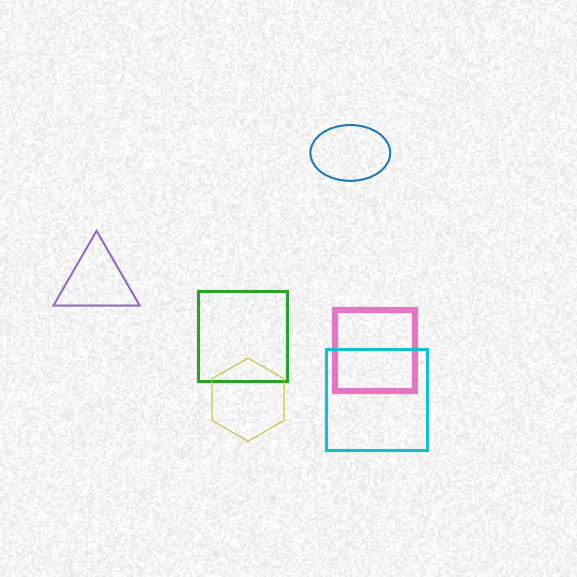[{"shape": "oval", "thickness": 1, "radius": 0.35, "center": [0.607, 0.734]}, {"shape": "square", "thickness": 1.5, "radius": 0.39, "center": [0.42, 0.417]}, {"shape": "triangle", "thickness": 1, "radius": 0.43, "center": [0.167, 0.513]}, {"shape": "square", "thickness": 3, "radius": 0.35, "center": [0.649, 0.393]}, {"shape": "hexagon", "thickness": 0.5, "radius": 0.36, "center": [0.43, 0.307]}, {"shape": "square", "thickness": 1.5, "radius": 0.44, "center": [0.652, 0.308]}]